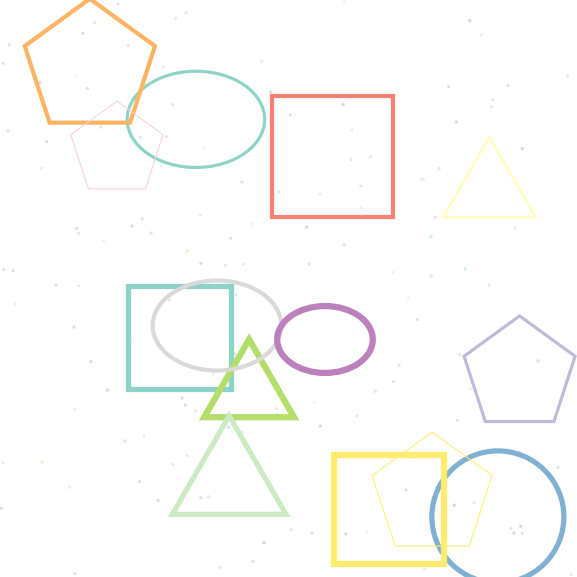[{"shape": "square", "thickness": 2.5, "radius": 0.45, "center": [0.311, 0.415]}, {"shape": "oval", "thickness": 1.5, "radius": 0.6, "center": [0.339, 0.793]}, {"shape": "triangle", "thickness": 1, "radius": 0.46, "center": [0.847, 0.669]}, {"shape": "pentagon", "thickness": 1.5, "radius": 0.51, "center": [0.9, 0.351]}, {"shape": "square", "thickness": 2, "radius": 0.52, "center": [0.576, 0.727]}, {"shape": "circle", "thickness": 2.5, "radius": 0.57, "center": [0.862, 0.104]}, {"shape": "pentagon", "thickness": 2, "radius": 0.59, "center": [0.156, 0.883]}, {"shape": "triangle", "thickness": 3, "radius": 0.45, "center": [0.431, 0.322]}, {"shape": "pentagon", "thickness": 0.5, "radius": 0.42, "center": [0.202, 0.74]}, {"shape": "oval", "thickness": 2, "radius": 0.56, "center": [0.376, 0.435]}, {"shape": "oval", "thickness": 3, "radius": 0.41, "center": [0.563, 0.411]}, {"shape": "triangle", "thickness": 2.5, "radius": 0.57, "center": [0.397, 0.165]}, {"shape": "square", "thickness": 3, "radius": 0.47, "center": [0.673, 0.117]}, {"shape": "pentagon", "thickness": 0.5, "radius": 0.55, "center": [0.748, 0.142]}]